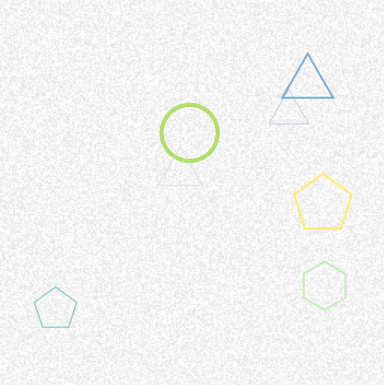[{"shape": "pentagon", "thickness": 1, "radius": 0.29, "center": [0.144, 0.197]}, {"shape": "triangle", "thickness": 0.5, "radius": 0.3, "center": [0.75, 0.708]}, {"shape": "triangle", "thickness": 1.5, "radius": 0.38, "center": [0.799, 0.784]}, {"shape": "circle", "thickness": 3, "radius": 0.36, "center": [0.493, 0.655]}, {"shape": "triangle", "thickness": 0.5, "radius": 0.33, "center": [0.469, 0.552]}, {"shape": "hexagon", "thickness": 1.5, "radius": 0.31, "center": [0.843, 0.258]}, {"shape": "pentagon", "thickness": 1.5, "radius": 0.39, "center": [0.839, 0.47]}]